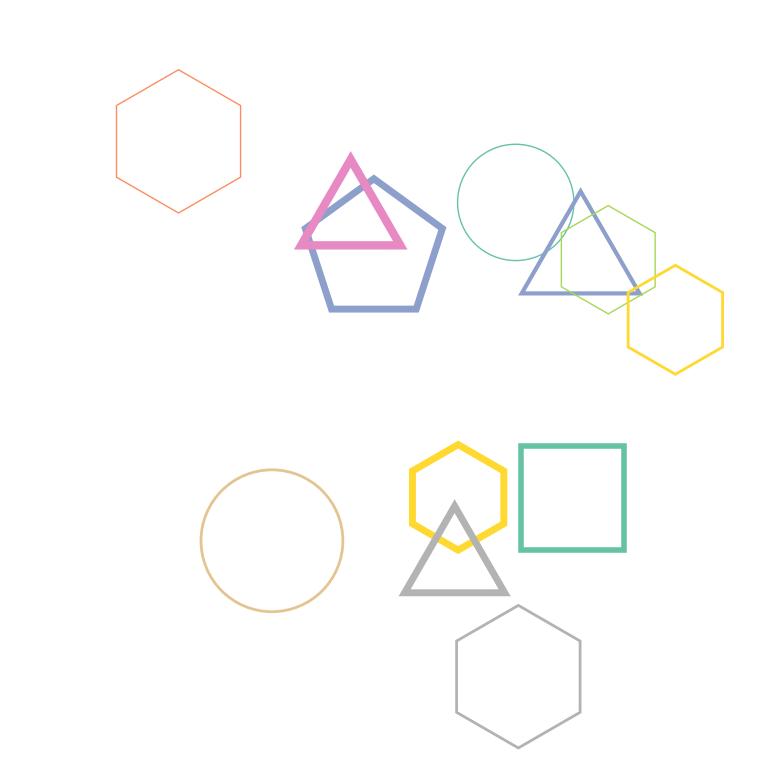[{"shape": "circle", "thickness": 0.5, "radius": 0.38, "center": [0.67, 0.737]}, {"shape": "square", "thickness": 2, "radius": 0.34, "center": [0.744, 0.353]}, {"shape": "hexagon", "thickness": 0.5, "radius": 0.47, "center": [0.232, 0.816]}, {"shape": "pentagon", "thickness": 2.5, "radius": 0.47, "center": [0.486, 0.674]}, {"shape": "triangle", "thickness": 1.5, "radius": 0.44, "center": [0.754, 0.663]}, {"shape": "triangle", "thickness": 3, "radius": 0.37, "center": [0.455, 0.719]}, {"shape": "hexagon", "thickness": 0.5, "radius": 0.35, "center": [0.79, 0.663]}, {"shape": "hexagon", "thickness": 2.5, "radius": 0.34, "center": [0.595, 0.354]}, {"shape": "hexagon", "thickness": 1, "radius": 0.35, "center": [0.877, 0.585]}, {"shape": "circle", "thickness": 1, "radius": 0.46, "center": [0.353, 0.298]}, {"shape": "hexagon", "thickness": 1, "radius": 0.46, "center": [0.673, 0.121]}, {"shape": "triangle", "thickness": 2.5, "radius": 0.38, "center": [0.59, 0.268]}]